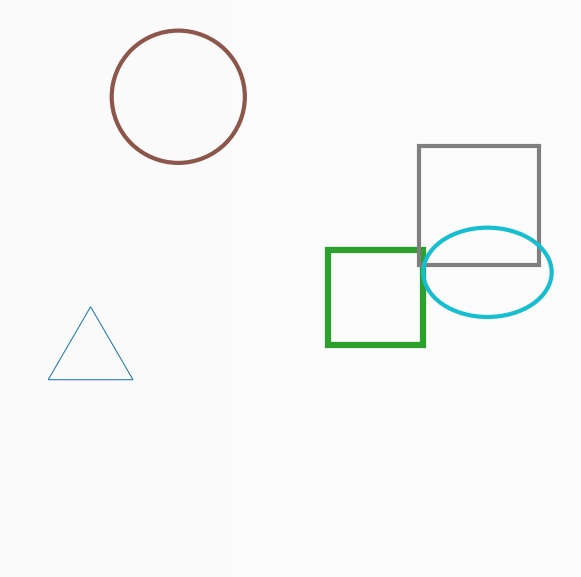[{"shape": "triangle", "thickness": 0.5, "radius": 0.42, "center": [0.156, 0.384]}, {"shape": "square", "thickness": 3, "radius": 0.41, "center": [0.646, 0.483]}, {"shape": "circle", "thickness": 2, "radius": 0.57, "center": [0.307, 0.832]}, {"shape": "square", "thickness": 2, "radius": 0.52, "center": [0.824, 0.643]}, {"shape": "oval", "thickness": 2, "radius": 0.55, "center": [0.839, 0.528]}]